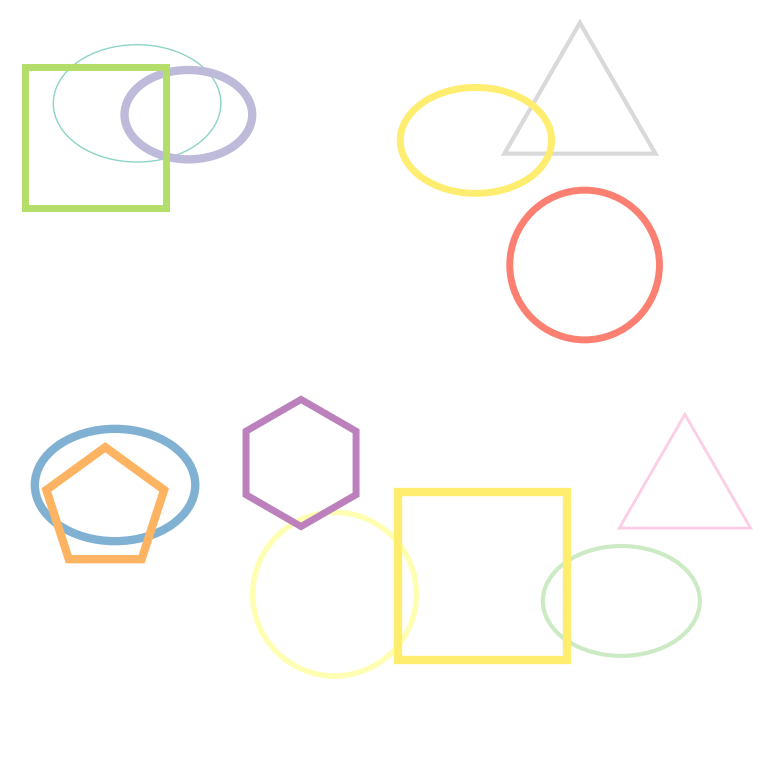[{"shape": "oval", "thickness": 0.5, "radius": 0.54, "center": [0.178, 0.866]}, {"shape": "circle", "thickness": 2, "radius": 0.53, "center": [0.434, 0.228]}, {"shape": "oval", "thickness": 3, "radius": 0.41, "center": [0.245, 0.851]}, {"shape": "circle", "thickness": 2.5, "radius": 0.49, "center": [0.759, 0.656]}, {"shape": "oval", "thickness": 3, "radius": 0.52, "center": [0.149, 0.37]}, {"shape": "pentagon", "thickness": 3, "radius": 0.4, "center": [0.137, 0.339]}, {"shape": "square", "thickness": 2.5, "radius": 0.46, "center": [0.124, 0.821]}, {"shape": "triangle", "thickness": 1, "radius": 0.49, "center": [0.889, 0.363]}, {"shape": "triangle", "thickness": 1.5, "radius": 0.57, "center": [0.753, 0.857]}, {"shape": "hexagon", "thickness": 2.5, "radius": 0.41, "center": [0.391, 0.399]}, {"shape": "oval", "thickness": 1.5, "radius": 0.51, "center": [0.807, 0.22]}, {"shape": "square", "thickness": 3, "radius": 0.55, "center": [0.627, 0.252]}, {"shape": "oval", "thickness": 2.5, "radius": 0.49, "center": [0.618, 0.818]}]